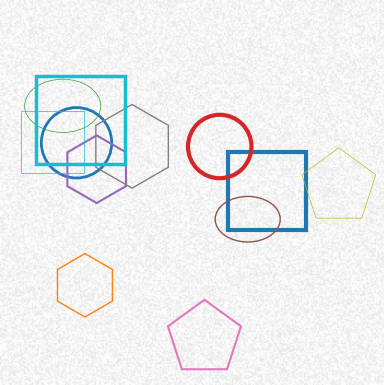[{"shape": "square", "thickness": 3, "radius": 0.51, "center": [0.694, 0.504]}, {"shape": "circle", "thickness": 2, "radius": 0.46, "center": [0.199, 0.629]}, {"shape": "hexagon", "thickness": 1, "radius": 0.41, "center": [0.221, 0.259]}, {"shape": "oval", "thickness": 0.5, "radius": 0.49, "center": [0.163, 0.725]}, {"shape": "circle", "thickness": 3, "radius": 0.41, "center": [0.571, 0.619]}, {"shape": "hexagon", "thickness": 1.5, "radius": 0.44, "center": [0.251, 0.56]}, {"shape": "oval", "thickness": 1, "radius": 0.42, "center": [0.643, 0.431]}, {"shape": "pentagon", "thickness": 1.5, "radius": 0.5, "center": [0.531, 0.122]}, {"shape": "hexagon", "thickness": 1, "radius": 0.54, "center": [0.343, 0.62]}, {"shape": "pentagon", "thickness": 0.5, "radius": 0.5, "center": [0.88, 0.515]}, {"shape": "square", "thickness": 2.5, "radius": 0.58, "center": [0.21, 0.688]}, {"shape": "square", "thickness": 0.5, "radius": 0.41, "center": [0.136, 0.631]}]